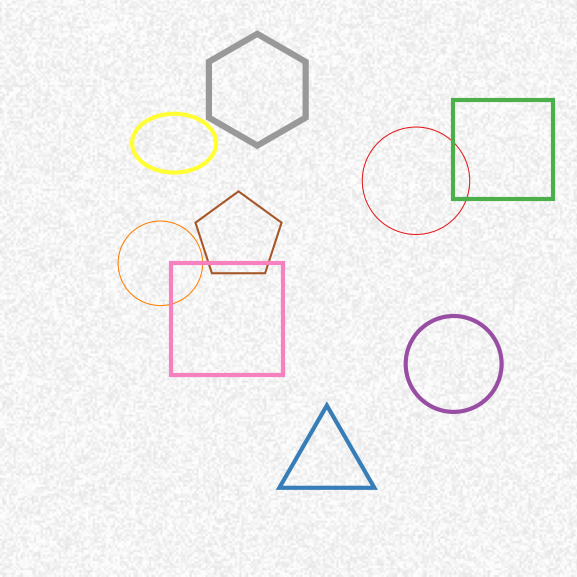[{"shape": "circle", "thickness": 0.5, "radius": 0.47, "center": [0.72, 0.686]}, {"shape": "triangle", "thickness": 2, "radius": 0.48, "center": [0.566, 0.202]}, {"shape": "square", "thickness": 2, "radius": 0.43, "center": [0.871, 0.74]}, {"shape": "circle", "thickness": 2, "radius": 0.42, "center": [0.786, 0.369]}, {"shape": "circle", "thickness": 0.5, "radius": 0.37, "center": [0.278, 0.543]}, {"shape": "oval", "thickness": 2, "radius": 0.36, "center": [0.302, 0.751]}, {"shape": "pentagon", "thickness": 1, "radius": 0.39, "center": [0.413, 0.589]}, {"shape": "square", "thickness": 2, "radius": 0.48, "center": [0.393, 0.446]}, {"shape": "hexagon", "thickness": 3, "radius": 0.48, "center": [0.445, 0.844]}]